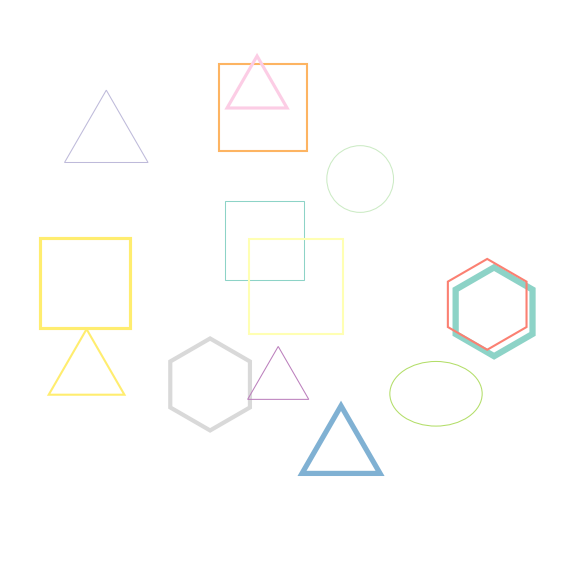[{"shape": "square", "thickness": 0.5, "radius": 0.34, "center": [0.458, 0.583]}, {"shape": "hexagon", "thickness": 3, "radius": 0.38, "center": [0.856, 0.459]}, {"shape": "square", "thickness": 1, "radius": 0.41, "center": [0.513, 0.502]}, {"shape": "triangle", "thickness": 0.5, "radius": 0.42, "center": [0.184, 0.76]}, {"shape": "hexagon", "thickness": 1, "radius": 0.39, "center": [0.844, 0.472]}, {"shape": "triangle", "thickness": 2.5, "radius": 0.39, "center": [0.591, 0.218]}, {"shape": "square", "thickness": 1, "radius": 0.38, "center": [0.455, 0.813]}, {"shape": "oval", "thickness": 0.5, "radius": 0.4, "center": [0.755, 0.317]}, {"shape": "triangle", "thickness": 1.5, "radius": 0.3, "center": [0.445, 0.842]}, {"shape": "hexagon", "thickness": 2, "radius": 0.4, "center": [0.364, 0.333]}, {"shape": "triangle", "thickness": 0.5, "radius": 0.31, "center": [0.482, 0.338]}, {"shape": "circle", "thickness": 0.5, "radius": 0.29, "center": [0.624, 0.689]}, {"shape": "triangle", "thickness": 1, "radius": 0.38, "center": [0.15, 0.353]}, {"shape": "square", "thickness": 1.5, "radius": 0.39, "center": [0.148, 0.509]}]